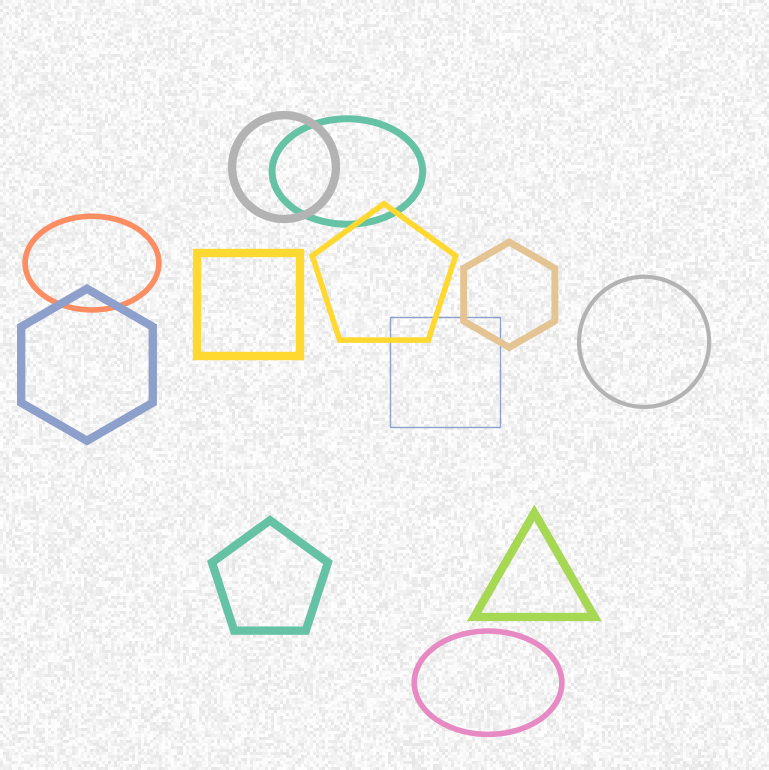[{"shape": "pentagon", "thickness": 3, "radius": 0.4, "center": [0.351, 0.245]}, {"shape": "oval", "thickness": 2.5, "radius": 0.49, "center": [0.451, 0.777]}, {"shape": "oval", "thickness": 2, "radius": 0.43, "center": [0.119, 0.658]}, {"shape": "square", "thickness": 0.5, "radius": 0.36, "center": [0.578, 0.517]}, {"shape": "hexagon", "thickness": 3, "radius": 0.49, "center": [0.113, 0.526]}, {"shape": "oval", "thickness": 2, "radius": 0.48, "center": [0.634, 0.113]}, {"shape": "triangle", "thickness": 3, "radius": 0.45, "center": [0.694, 0.244]}, {"shape": "square", "thickness": 3, "radius": 0.33, "center": [0.323, 0.604]}, {"shape": "pentagon", "thickness": 2, "radius": 0.49, "center": [0.499, 0.638]}, {"shape": "hexagon", "thickness": 2.5, "radius": 0.34, "center": [0.661, 0.617]}, {"shape": "circle", "thickness": 1.5, "radius": 0.42, "center": [0.836, 0.556]}, {"shape": "circle", "thickness": 3, "radius": 0.34, "center": [0.369, 0.783]}]